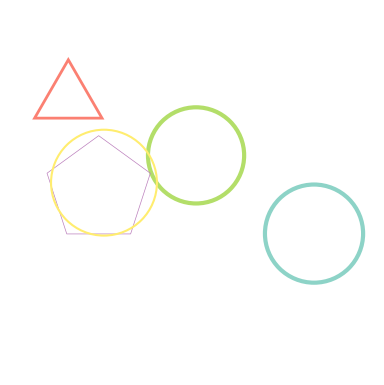[{"shape": "circle", "thickness": 3, "radius": 0.64, "center": [0.816, 0.393]}, {"shape": "triangle", "thickness": 2, "radius": 0.51, "center": [0.177, 0.744]}, {"shape": "circle", "thickness": 3, "radius": 0.62, "center": [0.509, 0.596]}, {"shape": "pentagon", "thickness": 0.5, "radius": 0.71, "center": [0.256, 0.507]}, {"shape": "circle", "thickness": 1.5, "radius": 0.69, "center": [0.27, 0.526]}]